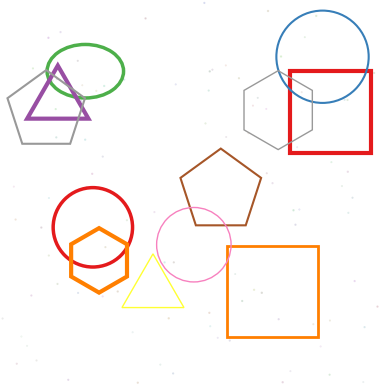[{"shape": "square", "thickness": 3, "radius": 0.53, "center": [0.859, 0.708]}, {"shape": "circle", "thickness": 2.5, "radius": 0.52, "center": [0.241, 0.41]}, {"shape": "circle", "thickness": 1.5, "radius": 0.6, "center": [0.838, 0.853]}, {"shape": "oval", "thickness": 2.5, "radius": 0.5, "center": [0.222, 0.815]}, {"shape": "triangle", "thickness": 3, "radius": 0.46, "center": [0.15, 0.738]}, {"shape": "square", "thickness": 2, "radius": 0.6, "center": [0.708, 0.243]}, {"shape": "hexagon", "thickness": 3, "radius": 0.42, "center": [0.257, 0.324]}, {"shape": "triangle", "thickness": 1, "radius": 0.46, "center": [0.397, 0.248]}, {"shape": "pentagon", "thickness": 1.5, "radius": 0.55, "center": [0.573, 0.504]}, {"shape": "circle", "thickness": 1, "radius": 0.48, "center": [0.504, 0.364]}, {"shape": "pentagon", "thickness": 1.5, "radius": 0.53, "center": [0.12, 0.712]}, {"shape": "hexagon", "thickness": 1, "radius": 0.51, "center": [0.723, 0.714]}]